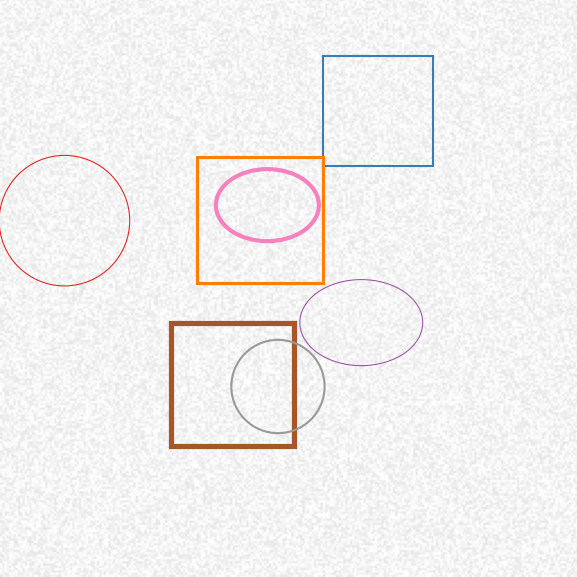[{"shape": "circle", "thickness": 0.5, "radius": 0.57, "center": [0.112, 0.617]}, {"shape": "square", "thickness": 1, "radius": 0.48, "center": [0.655, 0.807]}, {"shape": "oval", "thickness": 0.5, "radius": 0.53, "center": [0.626, 0.44]}, {"shape": "square", "thickness": 1.5, "radius": 0.54, "center": [0.45, 0.618]}, {"shape": "square", "thickness": 2.5, "radius": 0.53, "center": [0.402, 0.333]}, {"shape": "oval", "thickness": 2, "radius": 0.45, "center": [0.463, 0.644]}, {"shape": "circle", "thickness": 1, "radius": 0.4, "center": [0.481, 0.33]}]